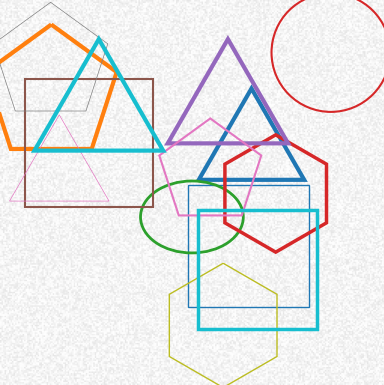[{"shape": "square", "thickness": 1, "radius": 0.79, "center": [0.644, 0.361]}, {"shape": "triangle", "thickness": 3, "radius": 0.79, "center": [0.653, 0.612]}, {"shape": "pentagon", "thickness": 3, "radius": 0.89, "center": [0.133, 0.758]}, {"shape": "oval", "thickness": 2, "radius": 0.67, "center": [0.498, 0.436]}, {"shape": "hexagon", "thickness": 2.5, "radius": 0.76, "center": [0.716, 0.497]}, {"shape": "circle", "thickness": 1.5, "radius": 0.77, "center": [0.859, 0.863]}, {"shape": "triangle", "thickness": 3, "radius": 0.9, "center": [0.592, 0.718]}, {"shape": "square", "thickness": 1.5, "radius": 0.83, "center": [0.231, 0.628]}, {"shape": "pentagon", "thickness": 1.5, "radius": 0.7, "center": [0.546, 0.553]}, {"shape": "triangle", "thickness": 0.5, "radius": 0.75, "center": [0.154, 0.552]}, {"shape": "pentagon", "thickness": 0.5, "radius": 0.78, "center": [0.131, 0.838]}, {"shape": "hexagon", "thickness": 1, "radius": 0.81, "center": [0.58, 0.155]}, {"shape": "square", "thickness": 2.5, "radius": 0.77, "center": [0.669, 0.3]}, {"shape": "triangle", "thickness": 3, "radius": 0.97, "center": [0.257, 0.705]}]